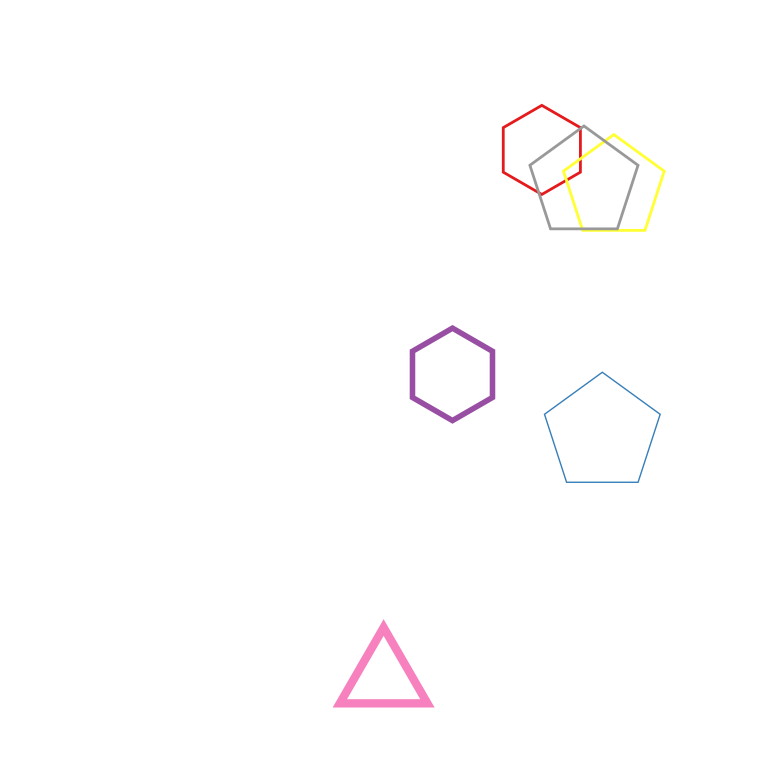[{"shape": "hexagon", "thickness": 1, "radius": 0.29, "center": [0.704, 0.805]}, {"shape": "pentagon", "thickness": 0.5, "radius": 0.39, "center": [0.782, 0.438]}, {"shape": "hexagon", "thickness": 2, "radius": 0.3, "center": [0.588, 0.514]}, {"shape": "pentagon", "thickness": 1, "radius": 0.34, "center": [0.797, 0.756]}, {"shape": "triangle", "thickness": 3, "radius": 0.33, "center": [0.498, 0.119]}, {"shape": "pentagon", "thickness": 1, "radius": 0.37, "center": [0.758, 0.763]}]